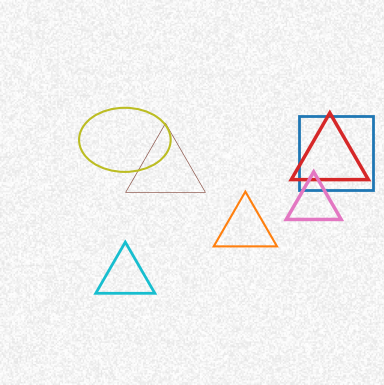[{"shape": "square", "thickness": 2, "radius": 0.48, "center": [0.873, 0.602]}, {"shape": "triangle", "thickness": 1.5, "radius": 0.47, "center": [0.637, 0.407]}, {"shape": "triangle", "thickness": 2.5, "radius": 0.58, "center": [0.857, 0.591]}, {"shape": "triangle", "thickness": 0.5, "radius": 0.6, "center": [0.43, 0.56]}, {"shape": "triangle", "thickness": 2.5, "radius": 0.41, "center": [0.815, 0.471]}, {"shape": "oval", "thickness": 1.5, "radius": 0.59, "center": [0.324, 0.637]}, {"shape": "triangle", "thickness": 2, "radius": 0.44, "center": [0.325, 0.282]}]